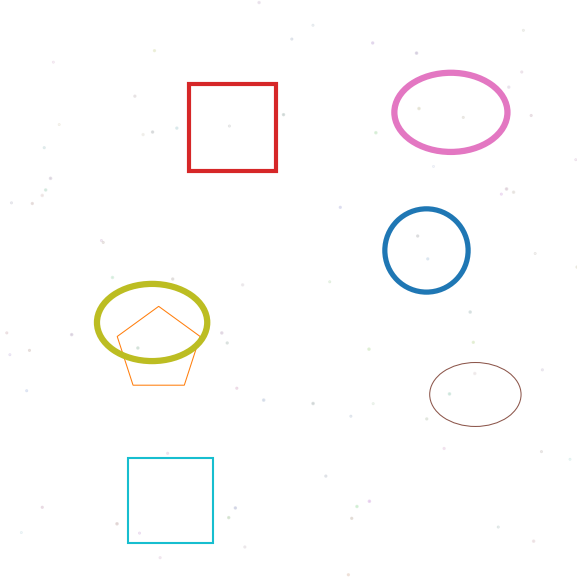[{"shape": "circle", "thickness": 2.5, "radius": 0.36, "center": [0.738, 0.565]}, {"shape": "pentagon", "thickness": 0.5, "radius": 0.38, "center": [0.275, 0.393]}, {"shape": "square", "thickness": 2, "radius": 0.38, "center": [0.402, 0.778]}, {"shape": "oval", "thickness": 0.5, "radius": 0.4, "center": [0.823, 0.316]}, {"shape": "oval", "thickness": 3, "radius": 0.49, "center": [0.781, 0.805]}, {"shape": "oval", "thickness": 3, "radius": 0.48, "center": [0.263, 0.441]}, {"shape": "square", "thickness": 1, "radius": 0.37, "center": [0.295, 0.132]}]